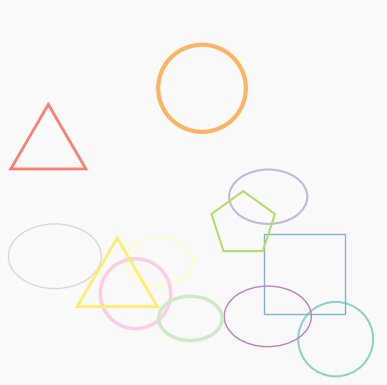[{"shape": "circle", "thickness": 1.5, "radius": 0.48, "center": [0.866, 0.119]}, {"shape": "oval", "thickness": 1, "radius": 0.44, "center": [0.409, 0.321]}, {"shape": "oval", "thickness": 1.5, "radius": 0.5, "center": [0.692, 0.489]}, {"shape": "triangle", "thickness": 2, "radius": 0.56, "center": [0.125, 0.617]}, {"shape": "square", "thickness": 1, "radius": 0.52, "center": [0.785, 0.289]}, {"shape": "circle", "thickness": 3, "radius": 0.57, "center": [0.521, 0.771]}, {"shape": "pentagon", "thickness": 1.5, "radius": 0.43, "center": [0.628, 0.417]}, {"shape": "circle", "thickness": 2.5, "radius": 0.45, "center": [0.35, 0.237]}, {"shape": "oval", "thickness": 1, "radius": 0.6, "center": [0.142, 0.334]}, {"shape": "oval", "thickness": 1, "radius": 0.56, "center": [0.691, 0.178]}, {"shape": "oval", "thickness": 2.5, "radius": 0.41, "center": [0.491, 0.173]}, {"shape": "triangle", "thickness": 2, "radius": 0.6, "center": [0.303, 0.263]}]